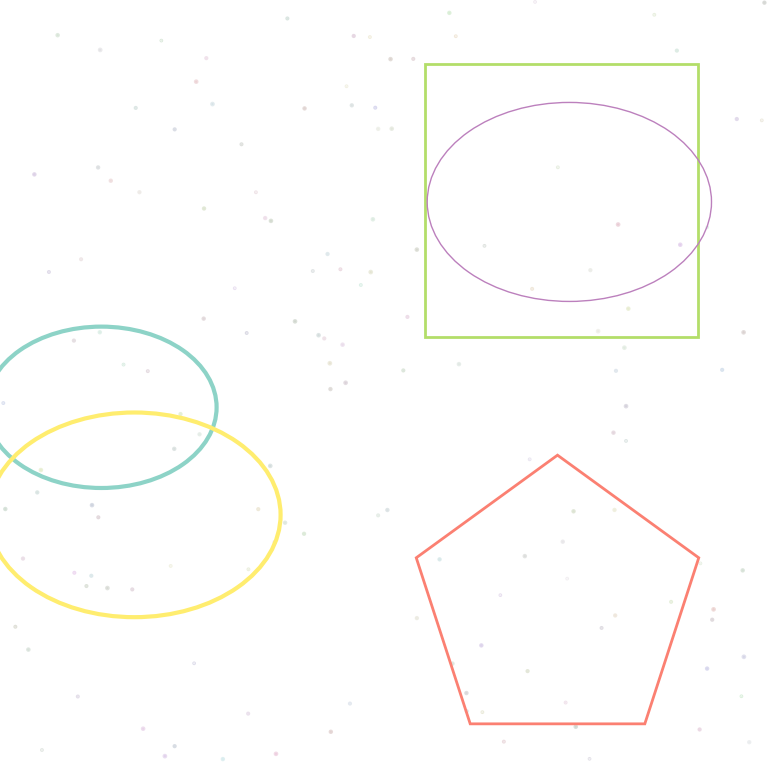[{"shape": "oval", "thickness": 1.5, "radius": 0.75, "center": [0.132, 0.471]}, {"shape": "pentagon", "thickness": 1, "radius": 0.96, "center": [0.724, 0.216]}, {"shape": "square", "thickness": 1, "radius": 0.89, "center": [0.729, 0.74]}, {"shape": "oval", "thickness": 0.5, "radius": 0.92, "center": [0.739, 0.738]}, {"shape": "oval", "thickness": 1.5, "radius": 0.95, "center": [0.175, 0.331]}]